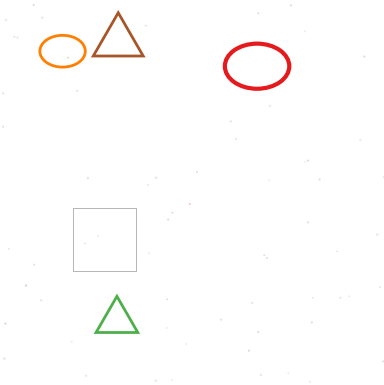[{"shape": "oval", "thickness": 3, "radius": 0.42, "center": [0.668, 0.828]}, {"shape": "triangle", "thickness": 2, "radius": 0.31, "center": [0.304, 0.168]}, {"shape": "oval", "thickness": 2, "radius": 0.3, "center": [0.163, 0.867]}, {"shape": "triangle", "thickness": 2, "radius": 0.37, "center": [0.307, 0.892]}, {"shape": "square", "thickness": 0.5, "radius": 0.41, "center": [0.271, 0.377]}]